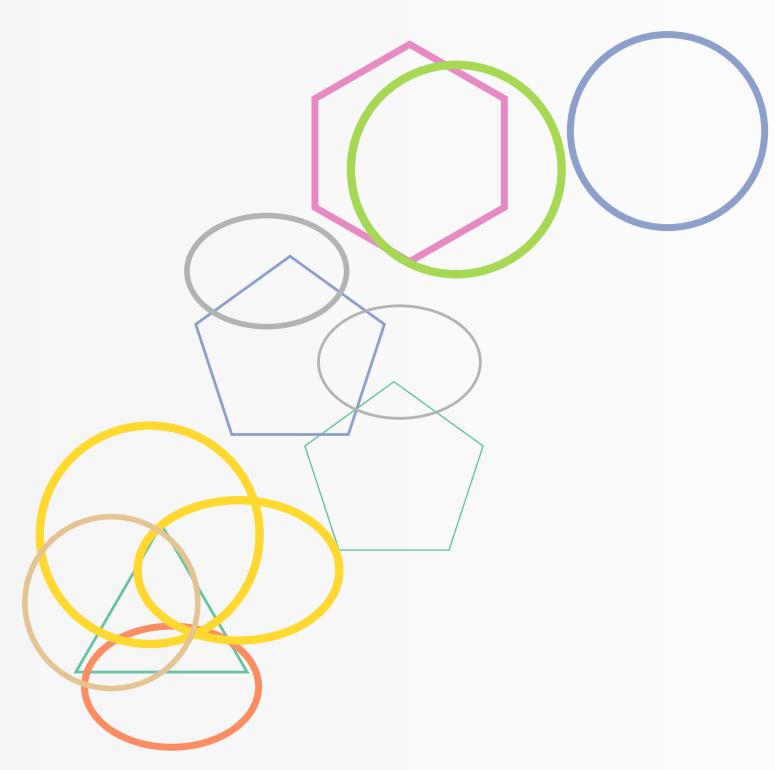[{"shape": "pentagon", "thickness": 0.5, "radius": 0.6, "center": [0.508, 0.383]}, {"shape": "triangle", "thickness": 1, "radius": 0.64, "center": [0.208, 0.191]}, {"shape": "oval", "thickness": 2.5, "radius": 0.56, "center": [0.221, 0.108]}, {"shape": "circle", "thickness": 2.5, "radius": 0.63, "center": [0.861, 0.83]}, {"shape": "pentagon", "thickness": 1, "radius": 0.64, "center": [0.374, 0.539]}, {"shape": "hexagon", "thickness": 2.5, "radius": 0.71, "center": [0.529, 0.801]}, {"shape": "circle", "thickness": 3, "radius": 0.68, "center": [0.589, 0.78]}, {"shape": "oval", "thickness": 3, "radius": 0.65, "center": [0.308, 0.259]}, {"shape": "circle", "thickness": 3, "radius": 0.71, "center": [0.193, 0.305]}, {"shape": "circle", "thickness": 2, "radius": 0.56, "center": [0.144, 0.217]}, {"shape": "oval", "thickness": 1, "radius": 0.52, "center": [0.515, 0.53]}, {"shape": "oval", "thickness": 2, "radius": 0.52, "center": [0.344, 0.648]}]